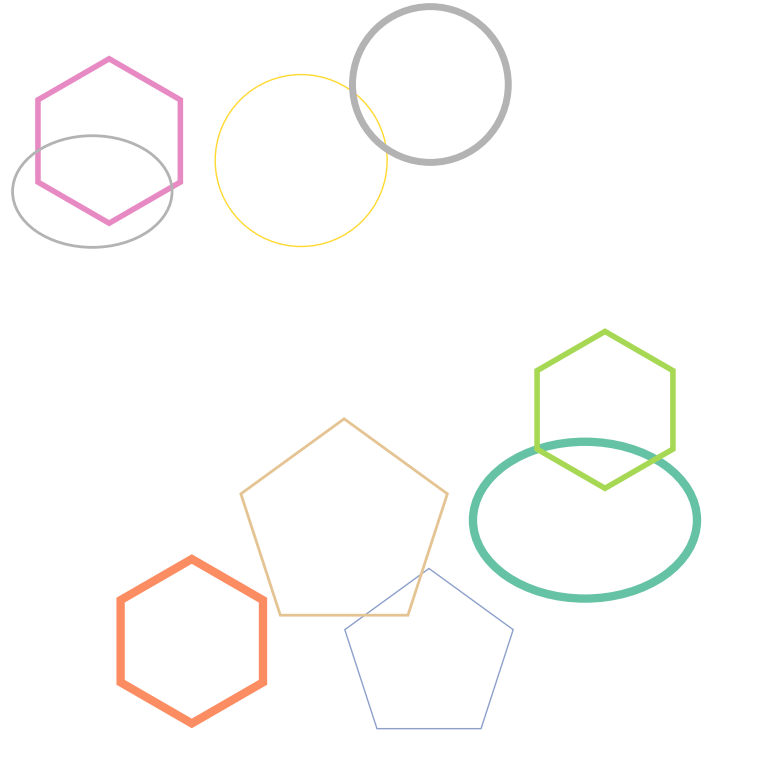[{"shape": "oval", "thickness": 3, "radius": 0.73, "center": [0.76, 0.324]}, {"shape": "hexagon", "thickness": 3, "radius": 0.53, "center": [0.249, 0.167]}, {"shape": "pentagon", "thickness": 0.5, "radius": 0.57, "center": [0.557, 0.147]}, {"shape": "hexagon", "thickness": 2, "radius": 0.53, "center": [0.142, 0.817]}, {"shape": "hexagon", "thickness": 2, "radius": 0.51, "center": [0.786, 0.468]}, {"shape": "circle", "thickness": 0.5, "radius": 0.56, "center": [0.391, 0.792]}, {"shape": "pentagon", "thickness": 1, "radius": 0.7, "center": [0.447, 0.315]}, {"shape": "circle", "thickness": 2.5, "radius": 0.51, "center": [0.559, 0.89]}, {"shape": "oval", "thickness": 1, "radius": 0.52, "center": [0.12, 0.751]}]